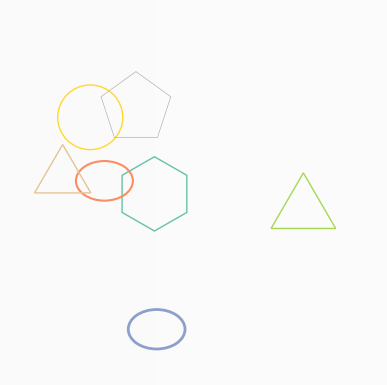[{"shape": "hexagon", "thickness": 1, "radius": 0.48, "center": [0.399, 0.496]}, {"shape": "oval", "thickness": 1.5, "radius": 0.37, "center": [0.269, 0.53]}, {"shape": "oval", "thickness": 2, "radius": 0.37, "center": [0.404, 0.145]}, {"shape": "triangle", "thickness": 1, "radius": 0.48, "center": [0.783, 0.455]}, {"shape": "circle", "thickness": 1, "radius": 0.42, "center": [0.233, 0.695]}, {"shape": "triangle", "thickness": 1, "radius": 0.42, "center": [0.162, 0.541]}, {"shape": "pentagon", "thickness": 0.5, "radius": 0.47, "center": [0.351, 0.719]}]